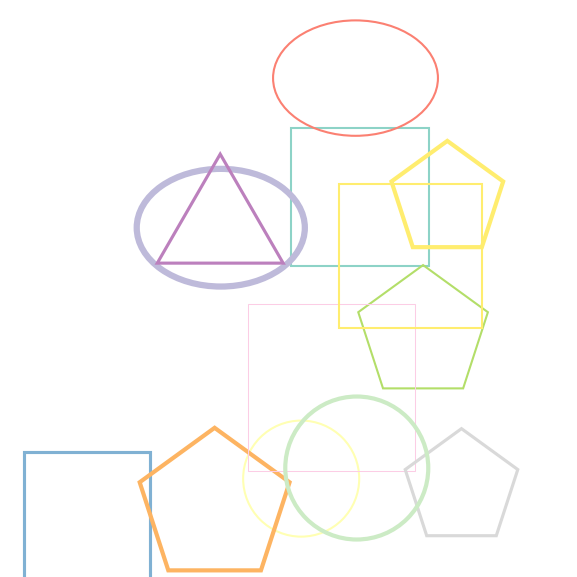[{"shape": "square", "thickness": 1, "radius": 0.59, "center": [0.623, 0.658]}, {"shape": "circle", "thickness": 1, "radius": 0.5, "center": [0.522, 0.17]}, {"shape": "oval", "thickness": 3, "radius": 0.73, "center": [0.382, 0.605]}, {"shape": "oval", "thickness": 1, "radius": 0.71, "center": [0.616, 0.864]}, {"shape": "square", "thickness": 1.5, "radius": 0.55, "center": [0.151, 0.107]}, {"shape": "pentagon", "thickness": 2, "radius": 0.68, "center": [0.372, 0.122]}, {"shape": "pentagon", "thickness": 1, "radius": 0.59, "center": [0.733, 0.422]}, {"shape": "square", "thickness": 0.5, "radius": 0.72, "center": [0.575, 0.328]}, {"shape": "pentagon", "thickness": 1.5, "radius": 0.51, "center": [0.799, 0.154]}, {"shape": "triangle", "thickness": 1.5, "radius": 0.63, "center": [0.381, 0.606]}, {"shape": "circle", "thickness": 2, "radius": 0.62, "center": [0.618, 0.189]}, {"shape": "pentagon", "thickness": 2, "radius": 0.51, "center": [0.775, 0.653]}, {"shape": "square", "thickness": 1, "radius": 0.62, "center": [0.711, 0.556]}]